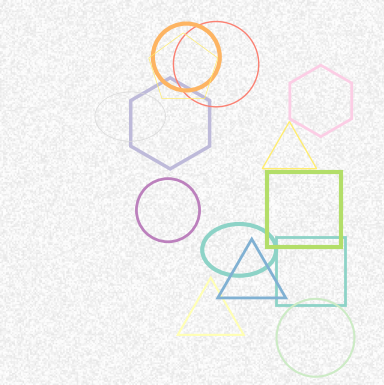[{"shape": "oval", "thickness": 3, "radius": 0.48, "center": [0.621, 0.351]}, {"shape": "square", "thickness": 2, "radius": 0.44, "center": [0.806, 0.295]}, {"shape": "triangle", "thickness": 1.5, "radius": 0.49, "center": [0.547, 0.18]}, {"shape": "hexagon", "thickness": 2.5, "radius": 0.59, "center": [0.442, 0.68]}, {"shape": "circle", "thickness": 1, "radius": 0.55, "center": [0.561, 0.833]}, {"shape": "triangle", "thickness": 2, "radius": 0.51, "center": [0.654, 0.277]}, {"shape": "circle", "thickness": 3, "radius": 0.43, "center": [0.484, 0.852]}, {"shape": "square", "thickness": 3, "radius": 0.48, "center": [0.79, 0.456]}, {"shape": "hexagon", "thickness": 2, "radius": 0.46, "center": [0.833, 0.738]}, {"shape": "oval", "thickness": 0.5, "radius": 0.46, "center": [0.338, 0.697]}, {"shape": "circle", "thickness": 2, "radius": 0.41, "center": [0.436, 0.454]}, {"shape": "circle", "thickness": 1.5, "radius": 0.51, "center": [0.819, 0.123]}, {"shape": "triangle", "thickness": 1, "radius": 0.41, "center": [0.752, 0.603]}, {"shape": "pentagon", "thickness": 0.5, "radius": 0.47, "center": [0.476, 0.82]}]